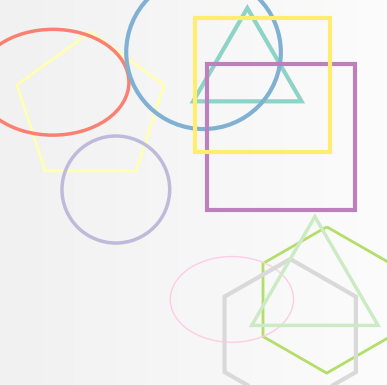[{"shape": "triangle", "thickness": 3, "radius": 0.81, "center": [0.638, 0.818]}, {"shape": "pentagon", "thickness": 2, "radius": 1.0, "center": [0.234, 0.718]}, {"shape": "circle", "thickness": 2.5, "radius": 0.69, "center": [0.299, 0.508]}, {"shape": "oval", "thickness": 2.5, "radius": 0.98, "center": [0.136, 0.786]}, {"shape": "circle", "thickness": 3, "radius": 1.0, "center": [0.525, 0.864]}, {"shape": "hexagon", "thickness": 2, "radius": 0.95, "center": [0.843, 0.221]}, {"shape": "oval", "thickness": 1, "radius": 0.79, "center": [0.598, 0.222]}, {"shape": "hexagon", "thickness": 3, "radius": 0.98, "center": [0.749, 0.132]}, {"shape": "square", "thickness": 3, "radius": 0.95, "center": [0.725, 0.644]}, {"shape": "triangle", "thickness": 2.5, "radius": 0.94, "center": [0.813, 0.249]}, {"shape": "square", "thickness": 3, "radius": 0.87, "center": [0.678, 0.778]}]